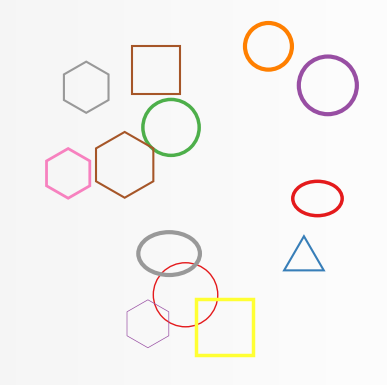[{"shape": "oval", "thickness": 2.5, "radius": 0.32, "center": [0.819, 0.484]}, {"shape": "circle", "thickness": 1, "radius": 0.42, "center": [0.479, 0.234]}, {"shape": "triangle", "thickness": 1.5, "radius": 0.3, "center": [0.784, 0.327]}, {"shape": "circle", "thickness": 2.5, "radius": 0.36, "center": [0.441, 0.669]}, {"shape": "hexagon", "thickness": 0.5, "radius": 0.31, "center": [0.382, 0.159]}, {"shape": "circle", "thickness": 3, "radius": 0.37, "center": [0.846, 0.778]}, {"shape": "circle", "thickness": 3, "radius": 0.3, "center": [0.693, 0.88]}, {"shape": "square", "thickness": 2.5, "radius": 0.37, "center": [0.58, 0.151]}, {"shape": "square", "thickness": 1.5, "radius": 0.31, "center": [0.403, 0.819]}, {"shape": "hexagon", "thickness": 1.5, "radius": 0.43, "center": [0.322, 0.572]}, {"shape": "hexagon", "thickness": 2, "radius": 0.32, "center": [0.176, 0.55]}, {"shape": "hexagon", "thickness": 1.5, "radius": 0.33, "center": [0.222, 0.773]}, {"shape": "oval", "thickness": 3, "radius": 0.4, "center": [0.436, 0.341]}]